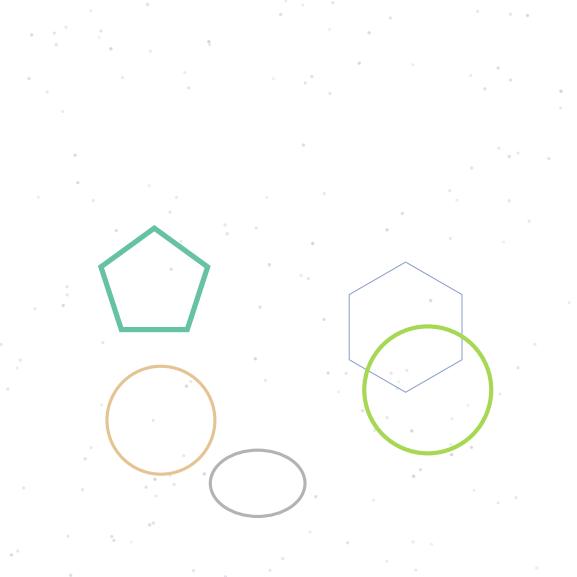[{"shape": "pentagon", "thickness": 2.5, "radius": 0.49, "center": [0.267, 0.507]}, {"shape": "hexagon", "thickness": 0.5, "radius": 0.56, "center": [0.702, 0.433]}, {"shape": "circle", "thickness": 2, "radius": 0.55, "center": [0.741, 0.324]}, {"shape": "circle", "thickness": 1.5, "radius": 0.47, "center": [0.279, 0.271]}, {"shape": "oval", "thickness": 1.5, "radius": 0.41, "center": [0.446, 0.162]}]